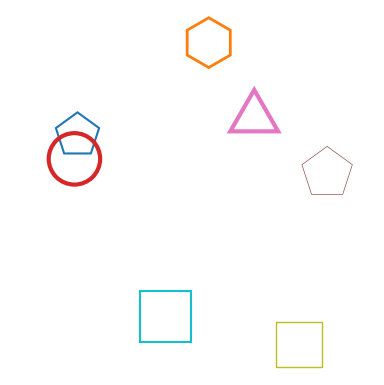[{"shape": "pentagon", "thickness": 1.5, "radius": 0.3, "center": [0.201, 0.649]}, {"shape": "hexagon", "thickness": 2, "radius": 0.32, "center": [0.542, 0.889]}, {"shape": "circle", "thickness": 3, "radius": 0.33, "center": [0.193, 0.587]}, {"shape": "pentagon", "thickness": 0.5, "radius": 0.34, "center": [0.85, 0.551]}, {"shape": "triangle", "thickness": 3, "radius": 0.36, "center": [0.66, 0.695]}, {"shape": "square", "thickness": 1, "radius": 0.3, "center": [0.777, 0.105]}, {"shape": "square", "thickness": 1.5, "radius": 0.33, "center": [0.43, 0.178]}]